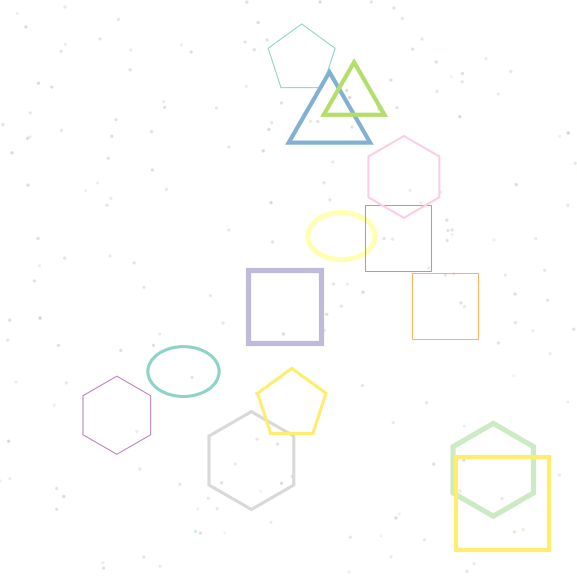[{"shape": "pentagon", "thickness": 0.5, "radius": 0.3, "center": [0.522, 0.897]}, {"shape": "oval", "thickness": 1.5, "radius": 0.31, "center": [0.318, 0.356]}, {"shape": "oval", "thickness": 2.5, "radius": 0.29, "center": [0.591, 0.59]}, {"shape": "square", "thickness": 2.5, "radius": 0.32, "center": [0.493, 0.468]}, {"shape": "square", "thickness": 0.5, "radius": 0.29, "center": [0.689, 0.587]}, {"shape": "triangle", "thickness": 2, "radius": 0.41, "center": [0.57, 0.793]}, {"shape": "square", "thickness": 0.5, "radius": 0.29, "center": [0.771, 0.469]}, {"shape": "triangle", "thickness": 2, "radius": 0.3, "center": [0.613, 0.831]}, {"shape": "hexagon", "thickness": 1, "radius": 0.35, "center": [0.699, 0.693]}, {"shape": "hexagon", "thickness": 1.5, "radius": 0.42, "center": [0.435, 0.202]}, {"shape": "hexagon", "thickness": 0.5, "radius": 0.34, "center": [0.202, 0.28]}, {"shape": "hexagon", "thickness": 2.5, "radius": 0.4, "center": [0.854, 0.186]}, {"shape": "pentagon", "thickness": 1.5, "radius": 0.31, "center": [0.505, 0.299]}, {"shape": "square", "thickness": 2, "radius": 0.4, "center": [0.87, 0.127]}]